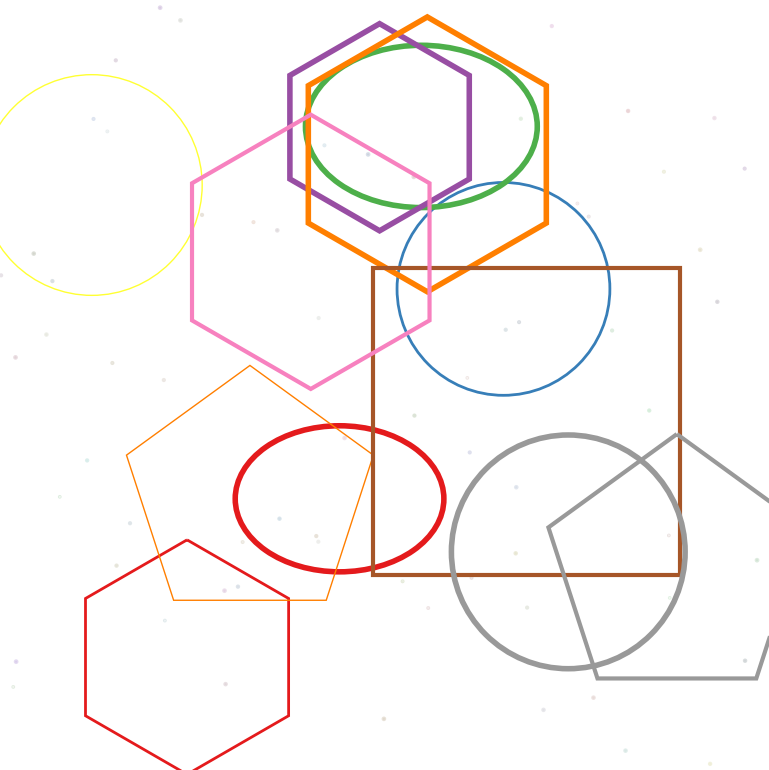[{"shape": "hexagon", "thickness": 1, "radius": 0.76, "center": [0.243, 0.147]}, {"shape": "oval", "thickness": 2, "radius": 0.68, "center": [0.441, 0.352]}, {"shape": "circle", "thickness": 1, "radius": 0.69, "center": [0.654, 0.625]}, {"shape": "oval", "thickness": 2, "radius": 0.75, "center": [0.547, 0.836]}, {"shape": "hexagon", "thickness": 2, "radius": 0.67, "center": [0.493, 0.835]}, {"shape": "pentagon", "thickness": 0.5, "radius": 0.84, "center": [0.325, 0.357]}, {"shape": "hexagon", "thickness": 2, "radius": 0.89, "center": [0.555, 0.8]}, {"shape": "circle", "thickness": 0.5, "radius": 0.72, "center": [0.119, 0.76]}, {"shape": "square", "thickness": 1.5, "radius": 1.0, "center": [0.684, 0.452]}, {"shape": "hexagon", "thickness": 1.5, "radius": 0.89, "center": [0.404, 0.673]}, {"shape": "circle", "thickness": 2, "radius": 0.76, "center": [0.738, 0.283]}, {"shape": "pentagon", "thickness": 1.5, "radius": 0.88, "center": [0.879, 0.261]}]